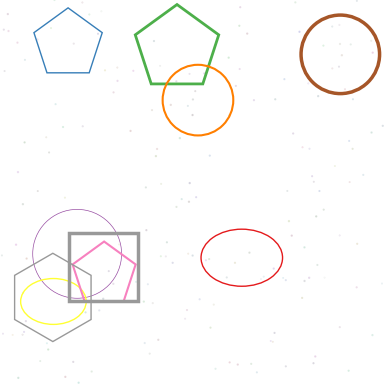[{"shape": "oval", "thickness": 1, "radius": 0.53, "center": [0.628, 0.331]}, {"shape": "pentagon", "thickness": 1, "radius": 0.47, "center": [0.177, 0.886]}, {"shape": "pentagon", "thickness": 2, "radius": 0.57, "center": [0.46, 0.874]}, {"shape": "circle", "thickness": 0.5, "radius": 0.58, "center": [0.2, 0.341]}, {"shape": "circle", "thickness": 1.5, "radius": 0.46, "center": [0.514, 0.74]}, {"shape": "oval", "thickness": 1, "radius": 0.43, "center": [0.139, 0.217]}, {"shape": "circle", "thickness": 2.5, "radius": 0.51, "center": [0.884, 0.859]}, {"shape": "pentagon", "thickness": 1.5, "radius": 0.43, "center": [0.27, 0.287]}, {"shape": "hexagon", "thickness": 1, "radius": 0.57, "center": [0.137, 0.227]}, {"shape": "square", "thickness": 2.5, "radius": 0.44, "center": [0.268, 0.306]}]